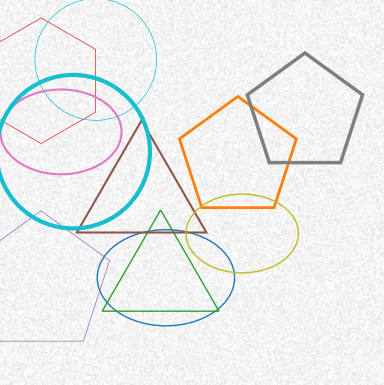[{"shape": "oval", "thickness": 1, "radius": 0.89, "center": [0.431, 0.279]}, {"shape": "pentagon", "thickness": 2, "radius": 0.8, "center": [0.618, 0.59]}, {"shape": "triangle", "thickness": 1, "radius": 0.88, "center": [0.417, 0.279]}, {"shape": "hexagon", "thickness": 0.5, "radius": 0.82, "center": [0.107, 0.79]}, {"shape": "pentagon", "thickness": 0.5, "radius": 0.94, "center": [0.107, 0.265]}, {"shape": "triangle", "thickness": 1.5, "radius": 0.97, "center": [0.368, 0.493]}, {"shape": "oval", "thickness": 1.5, "radius": 0.79, "center": [0.158, 0.657]}, {"shape": "pentagon", "thickness": 2.5, "radius": 0.79, "center": [0.792, 0.705]}, {"shape": "oval", "thickness": 1, "radius": 0.73, "center": [0.629, 0.394]}, {"shape": "circle", "thickness": 3, "radius": 1.0, "center": [0.19, 0.606]}, {"shape": "circle", "thickness": 0.5, "radius": 0.79, "center": [0.249, 0.845]}]